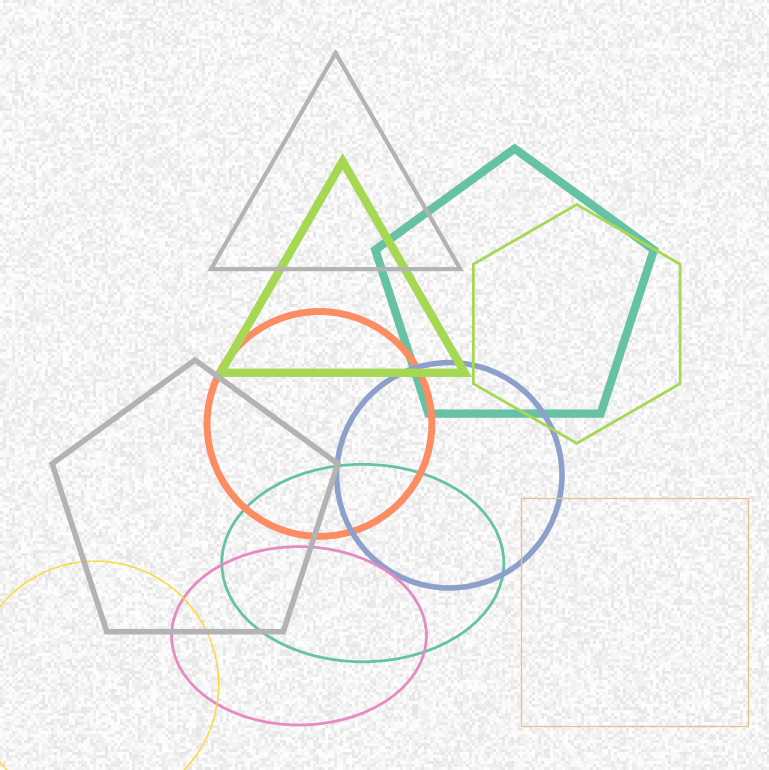[{"shape": "oval", "thickness": 1, "radius": 0.92, "center": [0.471, 0.269]}, {"shape": "pentagon", "thickness": 3, "radius": 0.95, "center": [0.668, 0.617]}, {"shape": "circle", "thickness": 2.5, "radius": 0.73, "center": [0.415, 0.449]}, {"shape": "circle", "thickness": 2, "radius": 0.73, "center": [0.584, 0.383]}, {"shape": "oval", "thickness": 1, "radius": 0.83, "center": [0.388, 0.174]}, {"shape": "triangle", "thickness": 3, "radius": 0.92, "center": [0.445, 0.607]}, {"shape": "hexagon", "thickness": 1, "radius": 0.78, "center": [0.749, 0.579]}, {"shape": "circle", "thickness": 0.5, "radius": 0.8, "center": [0.124, 0.111]}, {"shape": "square", "thickness": 0.5, "radius": 0.74, "center": [0.824, 0.205]}, {"shape": "triangle", "thickness": 1.5, "radius": 0.94, "center": [0.436, 0.744]}, {"shape": "pentagon", "thickness": 2, "radius": 0.98, "center": [0.253, 0.337]}]